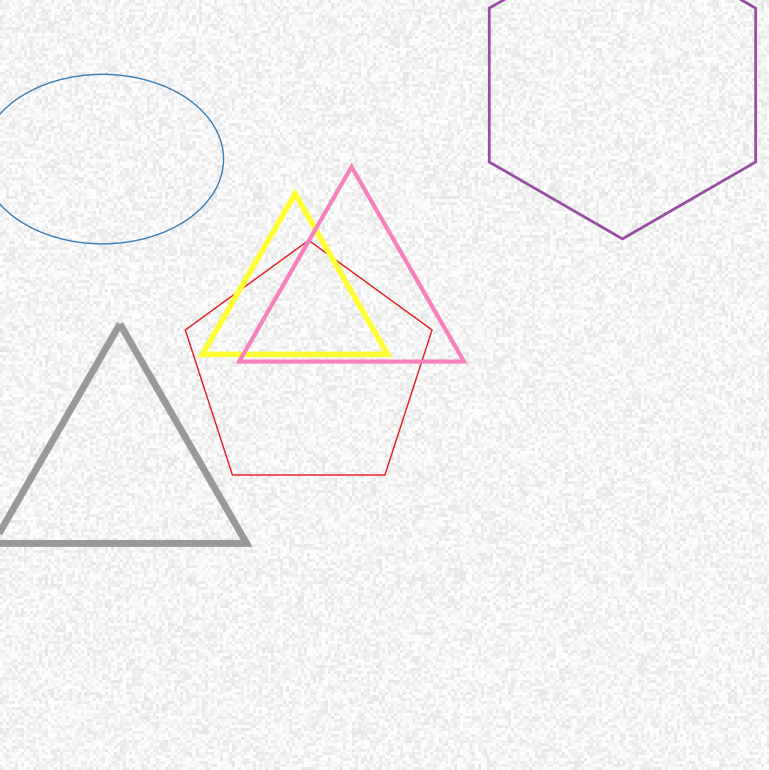[{"shape": "pentagon", "thickness": 0.5, "radius": 0.84, "center": [0.401, 0.519]}, {"shape": "oval", "thickness": 0.5, "radius": 0.79, "center": [0.133, 0.793]}, {"shape": "hexagon", "thickness": 1, "radius": 1.0, "center": [0.808, 0.89]}, {"shape": "triangle", "thickness": 2, "radius": 0.69, "center": [0.383, 0.609]}, {"shape": "triangle", "thickness": 1.5, "radius": 0.84, "center": [0.457, 0.615]}, {"shape": "triangle", "thickness": 2.5, "radius": 0.95, "center": [0.156, 0.389]}]